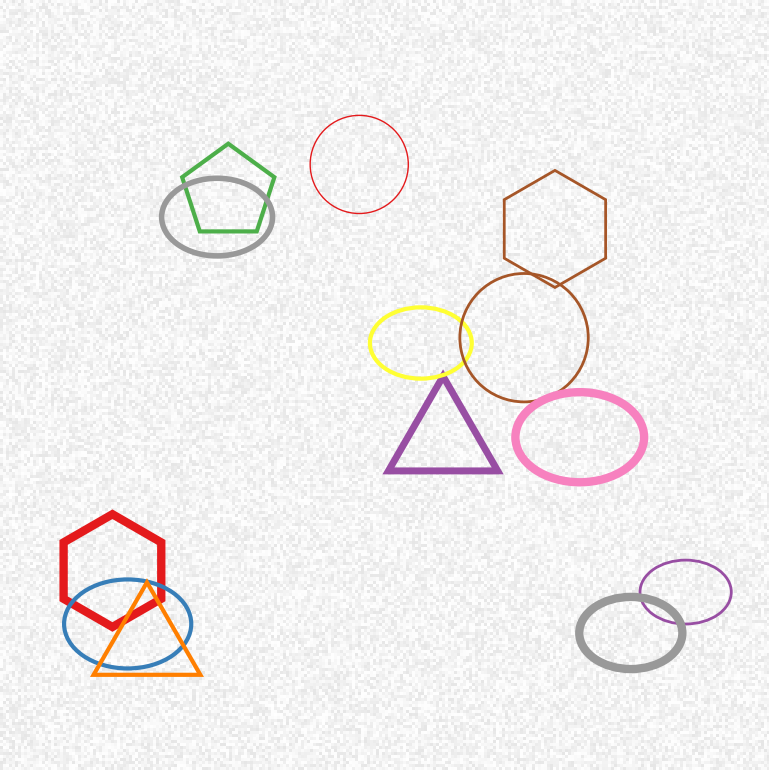[{"shape": "hexagon", "thickness": 3, "radius": 0.37, "center": [0.146, 0.259]}, {"shape": "circle", "thickness": 0.5, "radius": 0.32, "center": [0.467, 0.786]}, {"shape": "oval", "thickness": 1.5, "radius": 0.41, "center": [0.166, 0.19]}, {"shape": "pentagon", "thickness": 1.5, "radius": 0.31, "center": [0.296, 0.75]}, {"shape": "triangle", "thickness": 2.5, "radius": 0.41, "center": [0.575, 0.429]}, {"shape": "oval", "thickness": 1, "radius": 0.3, "center": [0.89, 0.231]}, {"shape": "triangle", "thickness": 1.5, "radius": 0.4, "center": [0.191, 0.164]}, {"shape": "oval", "thickness": 1.5, "radius": 0.33, "center": [0.547, 0.555]}, {"shape": "hexagon", "thickness": 1, "radius": 0.38, "center": [0.721, 0.703]}, {"shape": "circle", "thickness": 1, "radius": 0.42, "center": [0.681, 0.561]}, {"shape": "oval", "thickness": 3, "radius": 0.42, "center": [0.753, 0.432]}, {"shape": "oval", "thickness": 2, "radius": 0.36, "center": [0.282, 0.718]}, {"shape": "oval", "thickness": 3, "radius": 0.33, "center": [0.819, 0.178]}]